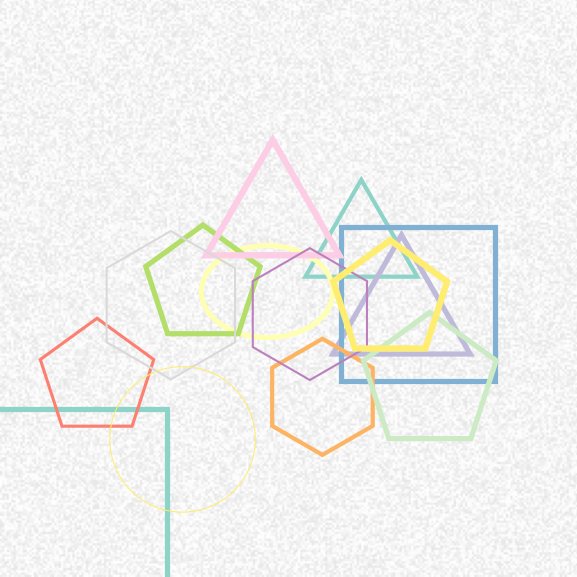[{"shape": "triangle", "thickness": 2, "radius": 0.56, "center": [0.626, 0.576]}, {"shape": "square", "thickness": 2.5, "radius": 0.73, "center": [0.143, 0.144]}, {"shape": "oval", "thickness": 2.5, "radius": 0.57, "center": [0.463, 0.494]}, {"shape": "triangle", "thickness": 2.5, "radius": 0.69, "center": [0.695, 0.455]}, {"shape": "pentagon", "thickness": 1.5, "radius": 0.52, "center": [0.168, 0.345]}, {"shape": "square", "thickness": 2.5, "radius": 0.67, "center": [0.724, 0.473]}, {"shape": "hexagon", "thickness": 2, "radius": 0.5, "center": [0.558, 0.312]}, {"shape": "pentagon", "thickness": 2.5, "radius": 0.52, "center": [0.351, 0.505]}, {"shape": "triangle", "thickness": 3, "radius": 0.67, "center": [0.472, 0.624]}, {"shape": "hexagon", "thickness": 1, "radius": 0.64, "center": [0.296, 0.471]}, {"shape": "hexagon", "thickness": 1, "radius": 0.57, "center": [0.537, 0.455]}, {"shape": "pentagon", "thickness": 2.5, "radius": 0.6, "center": [0.744, 0.337]}, {"shape": "pentagon", "thickness": 3, "radius": 0.52, "center": [0.676, 0.48]}, {"shape": "circle", "thickness": 0.5, "radius": 0.63, "center": [0.316, 0.238]}]